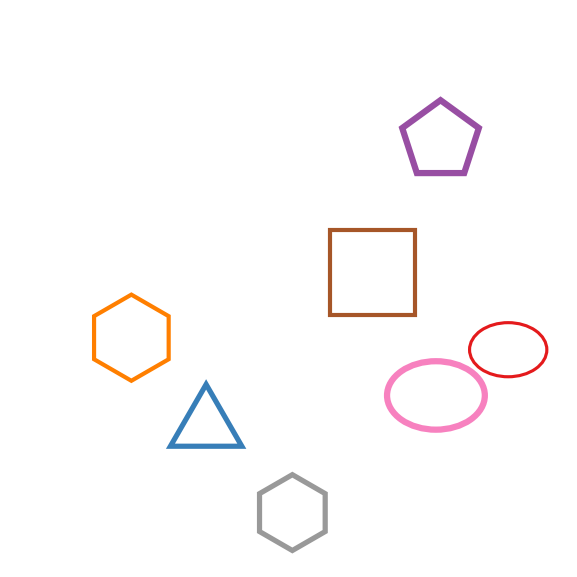[{"shape": "oval", "thickness": 1.5, "radius": 0.33, "center": [0.88, 0.394]}, {"shape": "triangle", "thickness": 2.5, "radius": 0.36, "center": [0.357, 0.262]}, {"shape": "pentagon", "thickness": 3, "radius": 0.35, "center": [0.763, 0.756]}, {"shape": "hexagon", "thickness": 2, "radius": 0.37, "center": [0.227, 0.414]}, {"shape": "square", "thickness": 2, "radius": 0.37, "center": [0.645, 0.528]}, {"shape": "oval", "thickness": 3, "radius": 0.42, "center": [0.755, 0.314]}, {"shape": "hexagon", "thickness": 2.5, "radius": 0.33, "center": [0.506, 0.112]}]